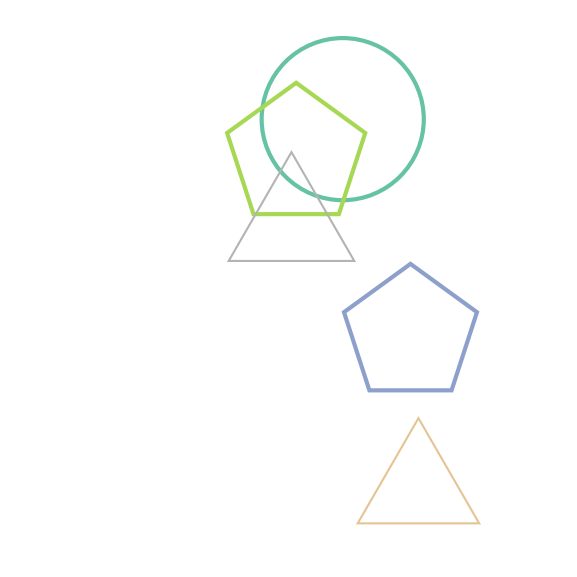[{"shape": "circle", "thickness": 2, "radius": 0.7, "center": [0.593, 0.793]}, {"shape": "pentagon", "thickness": 2, "radius": 0.61, "center": [0.711, 0.421]}, {"shape": "pentagon", "thickness": 2, "radius": 0.63, "center": [0.513, 0.73]}, {"shape": "triangle", "thickness": 1, "radius": 0.61, "center": [0.725, 0.154]}, {"shape": "triangle", "thickness": 1, "radius": 0.63, "center": [0.505, 0.61]}]